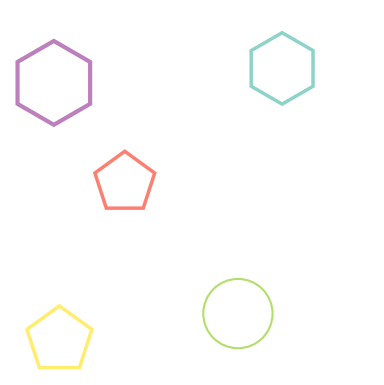[{"shape": "hexagon", "thickness": 2.5, "radius": 0.46, "center": [0.733, 0.822]}, {"shape": "pentagon", "thickness": 2.5, "radius": 0.41, "center": [0.324, 0.525]}, {"shape": "circle", "thickness": 1.5, "radius": 0.45, "center": [0.618, 0.186]}, {"shape": "hexagon", "thickness": 3, "radius": 0.54, "center": [0.14, 0.785]}, {"shape": "pentagon", "thickness": 2.5, "radius": 0.44, "center": [0.154, 0.117]}]